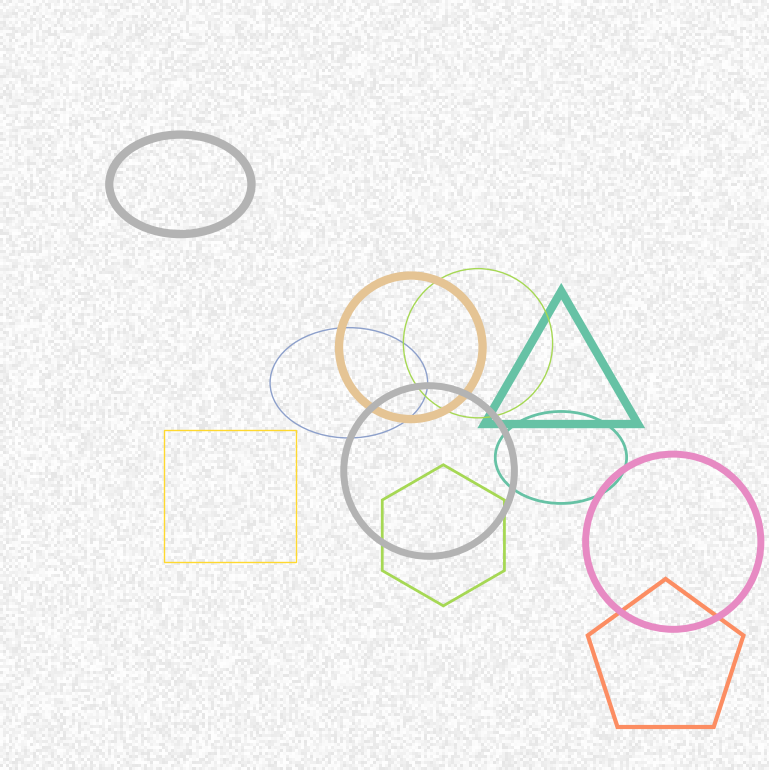[{"shape": "triangle", "thickness": 3, "radius": 0.58, "center": [0.729, 0.507]}, {"shape": "oval", "thickness": 1, "radius": 0.43, "center": [0.728, 0.406]}, {"shape": "pentagon", "thickness": 1.5, "radius": 0.53, "center": [0.864, 0.142]}, {"shape": "oval", "thickness": 0.5, "radius": 0.51, "center": [0.453, 0.503]}, {"shape": "circle", "thickness": 2.5, "radius": 0.57, "center": [0.874, 0.296]}, {"shape": "hexagon", "thickness": 1, "radius": 0.46, "center": [0.576, 0.305]}, {"shape": "circle", "thickness": 0.5, "radius": 0.48, "center": [0.621, 0.554]}, {"shape": "square", "thickness": 0.5, "radius": 0.43, "center": [0.299, 0.355]}, {"shape": "circle", "thickness": 3, "radius": 0.47, "center": [0.534, 0.549]}, {"shape": "circle", "thickness": 2.5, "radius": 0.55, "center": [0.557, 0.388]}, {"shape": "oval", "thickness": 3, "radius": 0.46, "center": [0.234, 0.761]}]